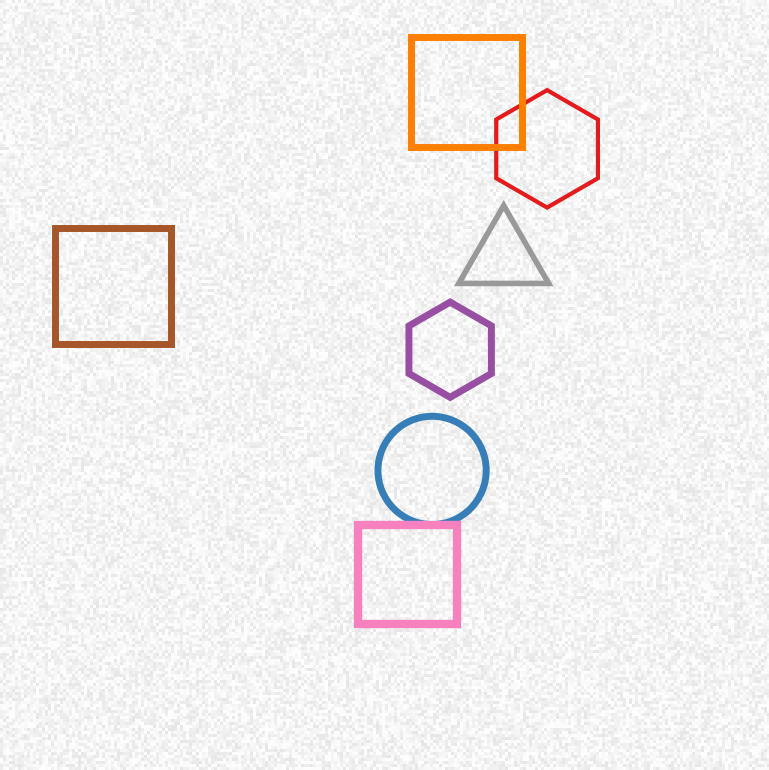[{"shape": "hexagon", "thickness": 1.5, "radius": 0.38, "center": [0.71, 0.807]}, {"shape": "circle", "thickness": 2.5, "radius": 0.35, "center": [0.561, 0.389]}, {"shape": "hexagon", "thickness": 2.5, "radius": 0.31, "center": [0.585, 0.546]}, {"shape": "square", "thickness": 2.5, "radius": 0.36, "center": [0.606, 0.88]}, {"shape": "square", "thickness": 2.5, "radius": 0.38, "center": [0.147, 0.628]}, {"shape": "square", "thickness": 3, "radius": 0.32, "center": [0.529, 0.254]}, {"shape": "triangle", "thickness": 2, "radius": 0.34, "center": [0.654, 0.666]}]